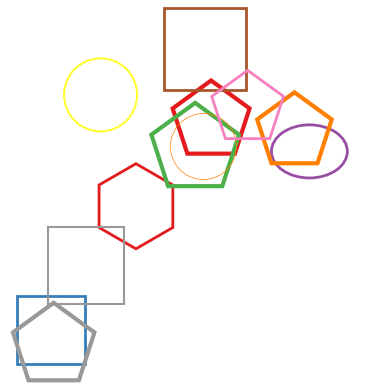[{"shape": "pentagon", "thickness": 3, "radius": 0.53, "center": [0.548, 0.686]}, {"shape": "hexagon", "thickness": 2, "radius": 0.55, "center": [0.353, 0.464]}, {"shape": "square", "thickness": 2, "radius": 0.44, "center": [0.132, 0.144]}, {"shape": "pentagon", "thickness": 3, "radius": 0.6, "center": [0.507, 0.613]}, {"shape": "oval", "thickness": 2, "radius": 0.49, "center": [0.804, 0.607]}, {"shape": "pentagon", "thickness": 3, "radius": 0.51, "center": [0.765, 0.658]}, {"shape": "circle", "thickness": 0.5, "radius": 0.43, "center": [0.528, 0.619]}, {"shape": "circle", "thickness": 1.5, "radius": 0.47, "center": [0.261, 0.753]}, {"shape": "square", "thickness": 2, "radius": 0.53, "center": [0.533, 0.872]}, {"shape": "pentagon", "thickness": 2, "radius": 0.49, "center": [0.643, 0.719]}, {"shape": "square", "thickness": 1.5, "radius": 0.5, "center": [0.223, 0.31]}, {"shape": "pentagon", "thickness": 3, "radius": 0.56, "center": [0.139, 0.102]}]